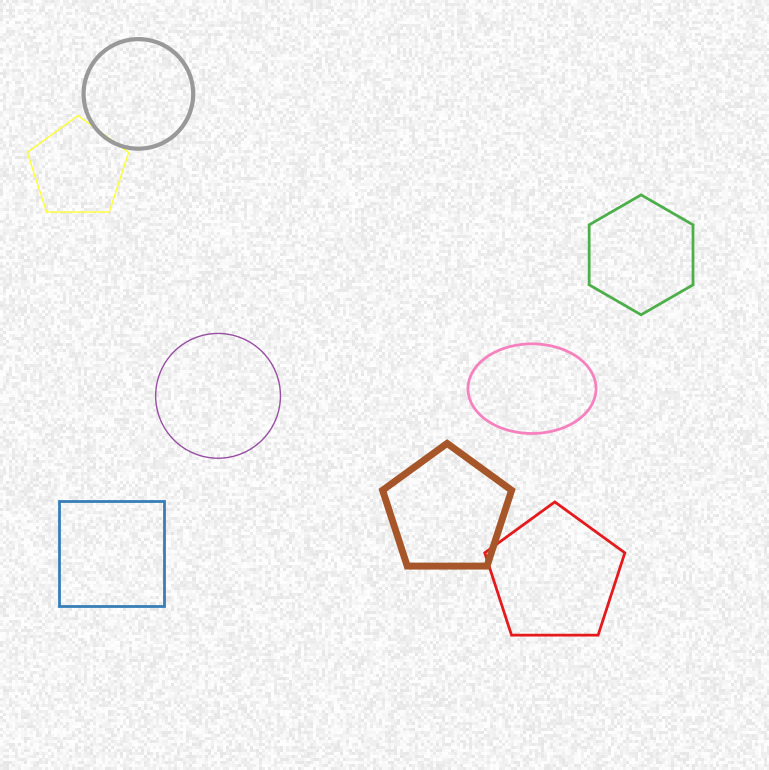[{"shape": "pentagon", "thickness": 1, "radius": 0.48, "center": [0.721, 0.253]}, {"shape": "square", "thickness": 1, "radius": 0.34, "center": [0.145, 0.281]}, {"shape": "hexagon", "thickness": 1, "radius": 0.39, "center": [0.833, 0.669]}, {"shape": "circle", "thickness": 0.5, "radius": 0.41, "center": [0.283, 0.486]}, {"shape": "pentagon", "thickness": 0.5, "radius": 0.35, "center": [0.101, 0.781]}, {"shape": "pentagon", "thickness": 2.5, "radius": 0.44, "center": [0.581, 0.336]}, {"shape": "oval", "thickness": 1, "radius": 0.42, "center": [0.691, 0.495]}, {"shape": "circle", "thickness": 1.5, "radius": 0.36, "center": [0.18, 0.878]}]